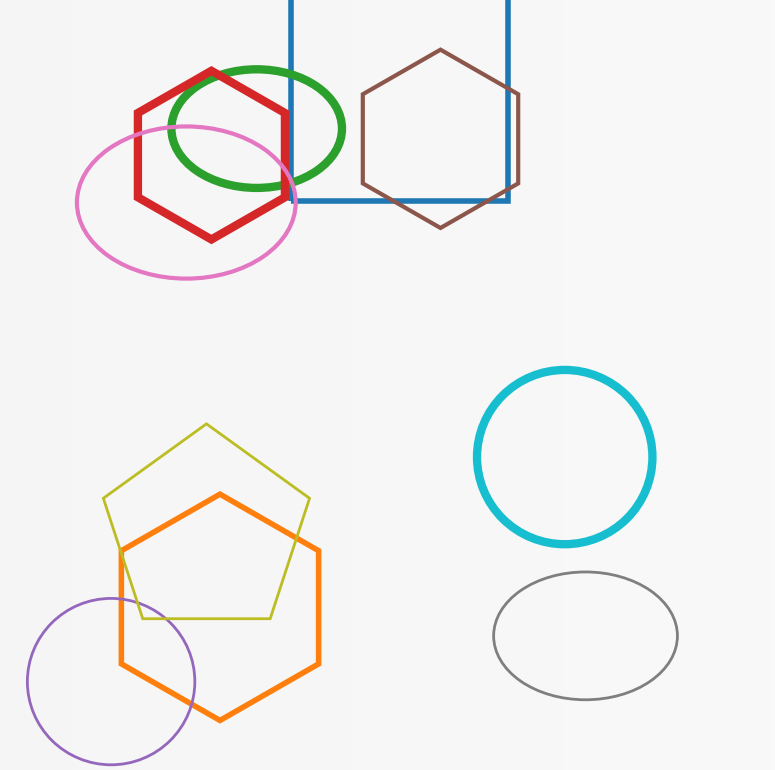[{"shape": "square", "thickness": 2, "radius": 0.7, "center": [0.516, 0.879]}, {"shape": "hexagon", "thickness": 2, "radius": 0.73, "center": [0.284, 0.211]}, {"shape": "oval", "thickness": 3, "radius": 0.55, "center": [0.331, 0.833]}, {"shape": "hexagon", "thickness": 3, "radius": 0.55, "center": [0.273, 0.799]}, {"shape": "circle", "thickness": 1, "radius": 0.54, "center": [0.143, 0.115]}, {"shape": "hexagon", "thickness": 1.5, "radius": 0.58, "center": [0.568, 0.82]}, {"shape": "oval", "thickness": 1.5, "radius": 0.71, "center": [0.24, 0.737]}, {"shape": "oval", "thickness": 1, "radius": 0.59, "center": [0.756, 0.174]}, {"shape": "pentagon", "thickness": 1, "radius": 0.7, "center": [0.266, 0.31]}, {"shape": "circle", "thickness": 3, "radius": 0.57, "center": [0.729, 0.406]}]